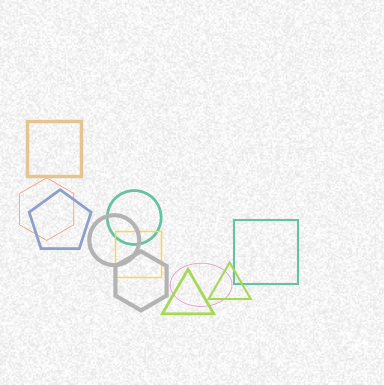[{"shape": "circle", "thickness": 2, "radius": 0.35, "center": [0.349, 0.435]}, {"shape": "square", "thickness": 1.5, "radius": 0.42, "center": [0.691, 0.345]}, {"shape": "hexagon", "thickness": 0.5, "radius": 0.41, "center": [0.121, 0.457]}, {"shape": "pentagon", "thickness": 2, "radius": 0.42, "center": [0.156, 0.423]}, {"shape": "oval", "thickness": 0.5, "radius": 0.4, "center": [0.522, 0.26]}, {"shape": "triangle", "thickness": 1.5, "radius": 0.32, "center": [0.597, 0.255]}, {"shape": "triangle", "thickness": 2, "radius": 0.39, "center": [0.488, 0.223]}, {"shape": "square", "thickness": 1, "radius": 0.3, "center": [0.359, 0.34]}, {"shape": "square", "thickness": 2.5, "radius": 0.35, "center": [0.14, 0.615]}, {"shape": "hexagon", "thickness": 3, "radius": 0.38, "center": [0.366, 0.271]}, {"shape": "circle", "thickness": 3, "radius": 0.32, "center": [0.297, 0.376]}]